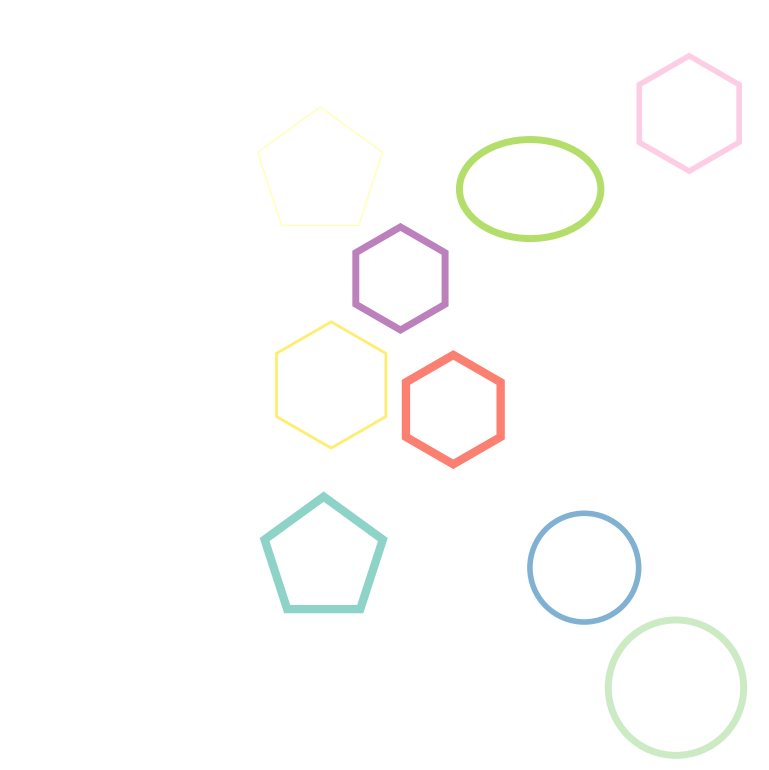[{"shape": "pentagon", "thickness": 3, "radius": 0.4, "center": [0.42, 0.274]}, {"shape": "pentagon", "thickness": 0.5, "radius": 0.43, "center": [0.416, 0.776]}, {"shape": "hexagon", "thickness": 3, "radius": 0.36, "center": [0.589, 0.468]}, {"shape": "circle", "thickness": 2, "radius": 0.35, "center": [0.759, 0.263]}, {"shape": "oval", "thickness": 2.5, "radius": 0.46, "center": [0.689, 0.754]}, {"shape": "hexagon", "thickness": 2, "radius": 0.37, "center": [0.895, 0.853]}, {"shape": "hexagon", "thickness": 2.5, "radius": 0.33, "center": [0.52, 0.638]}, {"shape": "circle", "thickness": 2.5, "radius": 0.44, "center": [0.878, 0.107]}, {"shape": "hexagon", "thickness": 1, "radius": 0.41, "center": [0.43, 0.5]}]